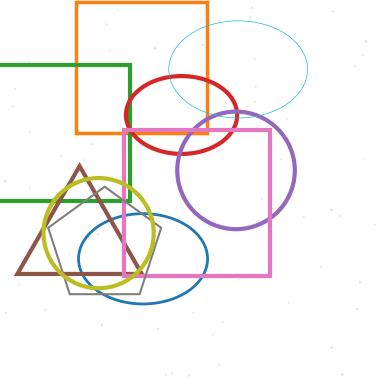[{"shape": "oval", "thickness": 2, "radius": 0.84, "center": [0.372, 0.328]}, {"shape": "square", "thickness": 2.5, "radius": 0.85, "center": [0.367, 0.825]}, {"shape": "square", "thickness": 3, "radius": 0.89, "center": [0.16, 0.654]}, {"shape": "oval", "thickness": 3, "radius": 0.72, "center": [0.472, 0.701]}, {"shape": "circle", "thickness": 3, "radius": 0.76, "center": [0.613, 0.557]}, {"shape": "triangle", "thickness": 3, "radius": 0.93, "center": [0.207, 0.382]}, {"shape": "square", "thickness": 3, "radius": 0.95, "center": [0.511, 0.472]}, {"shape": "pentagon", "thickness": 1.5, "radius": 0.77, "center": [0.272, 0.361]}, {"shape": "circle", "thickness": 3, "radius": 0.72, "center": [0.256, 0.394]}, {"shape": "oval", "thickness": 0.5, "radius": 0.9, "center": [0.619, 0.82]}]